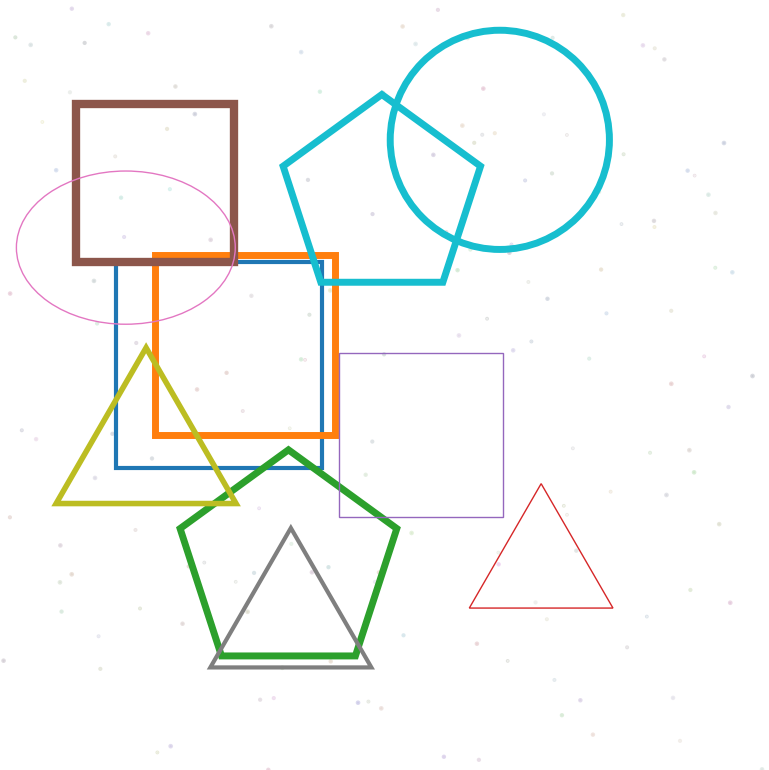[{"shape": "square", "thickness": 1.5, "radius": 0.67, "center": [0.284, 0.526]}, {"shape": "square", "thickness": 2.5, "radius": 0.58, "center": [0.319, 0.551]}, {"shape": "pentagon", "thickness": 2.5, "radius": 0.74, "center": [0.375, 0.268]}, {"shape": "triangle", "thickness": 0.5, "radius": 0.54, "center": [0.703, 0.264]}, {"shape": "square", "thickness": 0.5, "radius": 0.53, "center": [0.547, 0.435]}, {"shape": "square", "thickness": 3, "radius": 0.51, "center": [0.201, 0.762]}, {"shape": "oval", "thickness": 0.5, "radius": 0.71, "center": [0.163, 0.678]}, {"shape": "triangle", "thickness": 1.5, "radius": 0.6, "center": [0.378, 0.194]}, {"shape": "triangle", "thickness": 2, "radius": 0.67, "center": [0.19, 0.413]}, {"shape": "circle", "thickness": 2.5, "radius": 0.71, "center": [0.649, 0.818]}, {"shape": "pentagon", "thickness": 2.5, "radius": 0.67, "center": [0.496, 0.742]}]